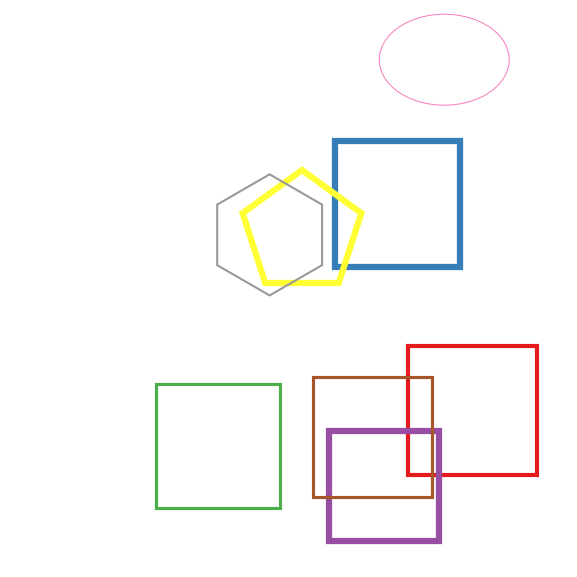[{"shape": "square", "thickness": 2, "radius": 0.56, "center": [0.818, 0.288]}, {"shape": "square", "thickness": 3, "radius": 0.54, "center": [0.689, 0.646]}, {"shape": "square", "thickness": 1.5, "radius": 0.54, "center": [0.378, 0.226]}, {"shape": "square", "thickness": 3, "radius": 0.48, "center": [0.665, 0.158]}, {"shape": "pentagon", "thickness": 3, "radius": 0.54, "center": [0.523, 0.597]}, {"shape": "square", "thickness": 1.5, "radius": 0.52, "center": [0.645, 0.242]}, {"shape": "oval", "thickness": 0.5, "radius": 0.56, "center": [0.769, 0.896]}, {"shape": "hexagon", "thickness": 1, "radius": 0.52, "center": [0.467, 0.592]}]